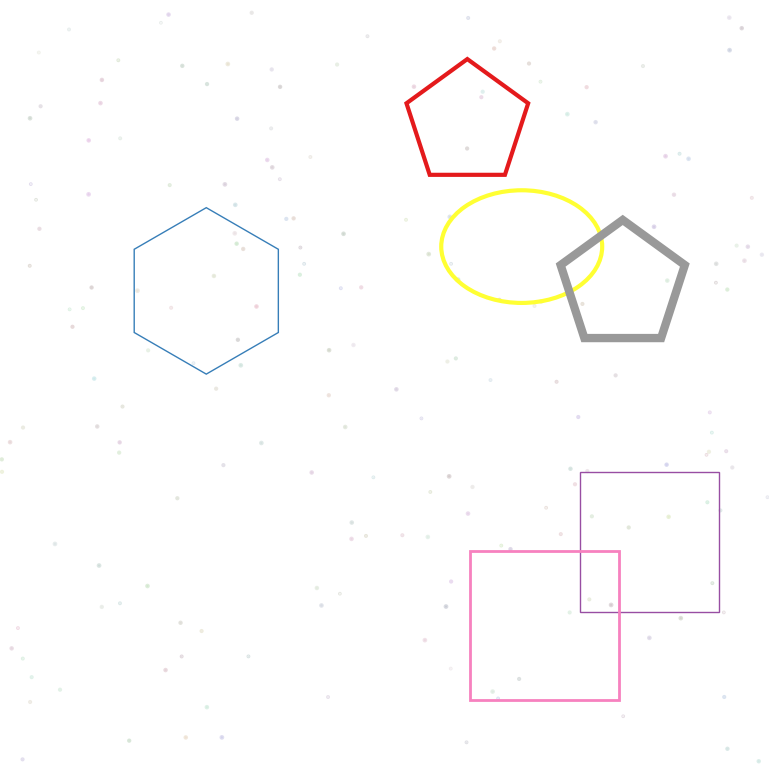[{"shape": "pentagon", "thickness": 1.5, "radius": 0.42, "center": [0.607, 0.84]}, {"shape": "hexagon", "thickness": 0.5, "radius": 0.54, "center": [0.268, 0.622]}, {"shape": "square", "thickness": 0.5, "radius": 0.45, "center": [0.844, 0.296]}, {"shape": "oval", "thickness": 1.5, "radius": 0.52, "center": [0.678, 0.68]}, {"shape": "square", "thickness": 1, "radius": 0.48, "center": [0.707, 0.188]}, {"shape": "pentagon", "thickness": 3, "radius": 0.42, "center": [0.809, 0.63]}]